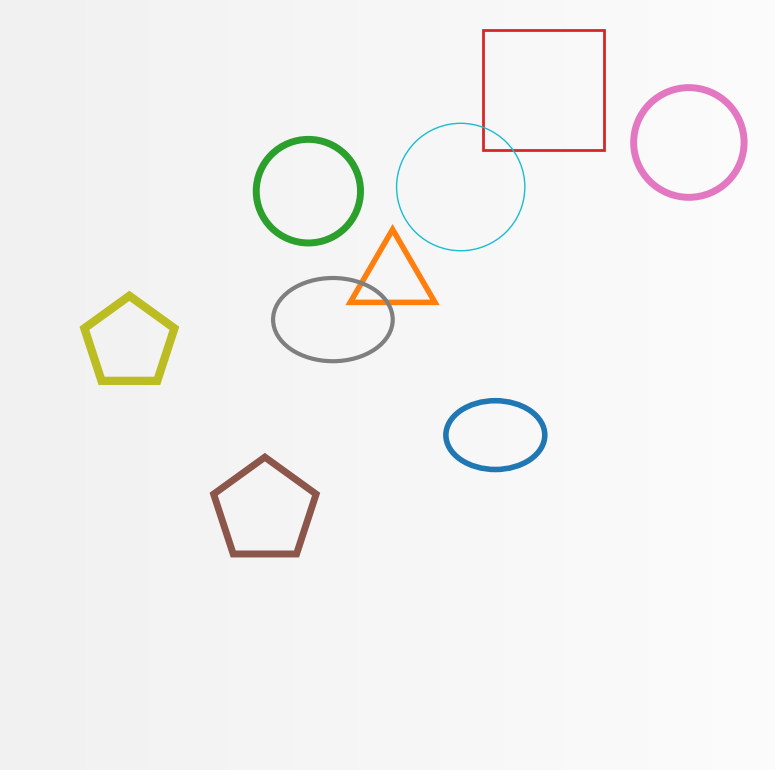[{"shape": "oval", "thickness": 2, "radius": 0.32, "center": [0.639, 0.435]}, {"shape": "triangle", "thickness": 2, "radius": 0.32, "center": [0.507, 0.639]}, {"shape": "circle", "thickness": 2.5, "radius": 0.34, "center": [0.398, 0.752]}, {"shape": "square", "thickness": 1, "radius": 0.39, "center": [0.701, 0.883]}, {"shape": "pentagon", "thickness": 2.5, "radius": 0.35, "center": [0.342, 0.337]}, {"shape": "circle", "thickness": 2.5, "radius": 0.36, "center": [0.889, 0.815]}, {"shape": "oval", "thickness": 1.5, "radius": 0.39, "center": [0.43, 0.585]}, {"shape": "pentagon", "thickness": 3, "radius": 0.31, "center": [0.167, 0.555]}, {"shape": "circle", "thickness": 0.5, "radius": 0.41, "center": [0.594, 0.757]}]